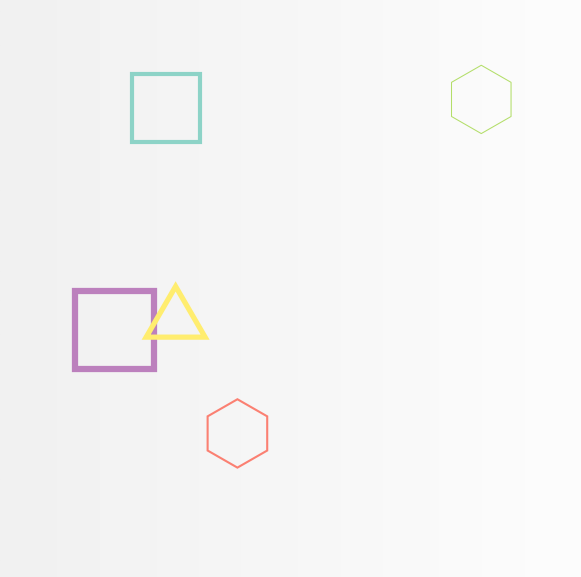[{"shape": "square", "thickness": 2, "radius": 0.29, "center": [0.286, 0.812]}, {"shape": "hexagon", "thickness": 1, "radius": 0.3, "center": [0.408, 0.249]}, {"shape": "hexagon", "thickness": 0.5, "radius": 0.3, "center": [0.828, 0.827]}, {"shape": "square", "thickness": 3, "radius": 0.34, "center": [0.196, 0.428]}, {"shape": "triangle", "thickness": 2.5, "radius": 0.29, "center": [0.302, 0.445]}]